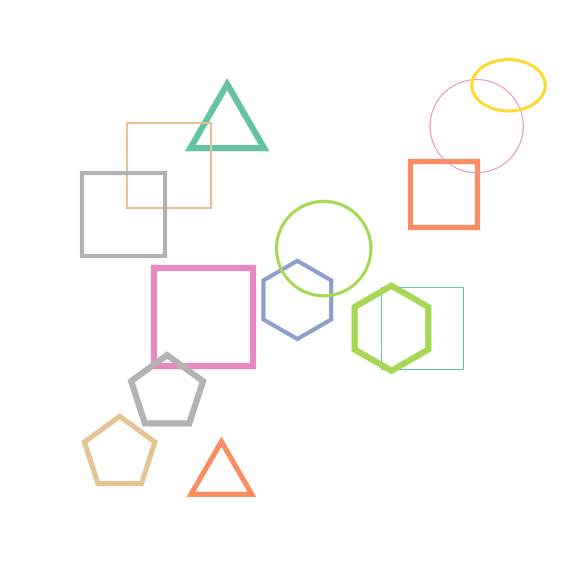[{"shape": "square", "thickness": 0.5, "radius": 0.35, "center": [0.731, 0.431]}, {"shape": "triangle", "thickness": 3, "radius": 0.37, "center": [0.393, 0.78]}, {"shape": "triangle", "thickness": 2.5, "radius": 0.3, "center": [0.383, 0.174]}, {"shape": "square", "thickness": 2.5, "radius": 0.29, "center": [0.768, 0.663]}, {"shape": "hexagon", "thickness": 2, "radius": 0.34, "center": [0.515, 0.48]}, {"shape": "square", "thickness": 3, "radius": 0.43, "center": [0.352, 0.45]}, {"shape": "circle", "thickness": 0.5, "radius": 0.4, "center": [0.825, 0.781]}, {"shape": "hexagon", "thickness": 3, "radius": 0.37, "center": [0.678, 0.431]}, {"shape": "circle", "thickness": 1.5, "radius": 0.41, "center": [0.561, 0.569]}, {"shape": "oval", "thickness": 1.5, "radius": 0.32, "center": [0.88, 0.851]}, {"shape": "square", "thickness": 1, "radius": 0.37, "center": [0.292, 0.713]}, {"shape": "pentagon", "thickness": 2.5, "radius": 0.32, "center": [0.207, 0.214]}, {"shape": "pentagon", "thickness": 3, "radius": 0.33, "center": [0.289, 0.319]}, {"shape": "square", "thickness": 2, "radius": 0.36, "center": [0.214, 0.627]}]